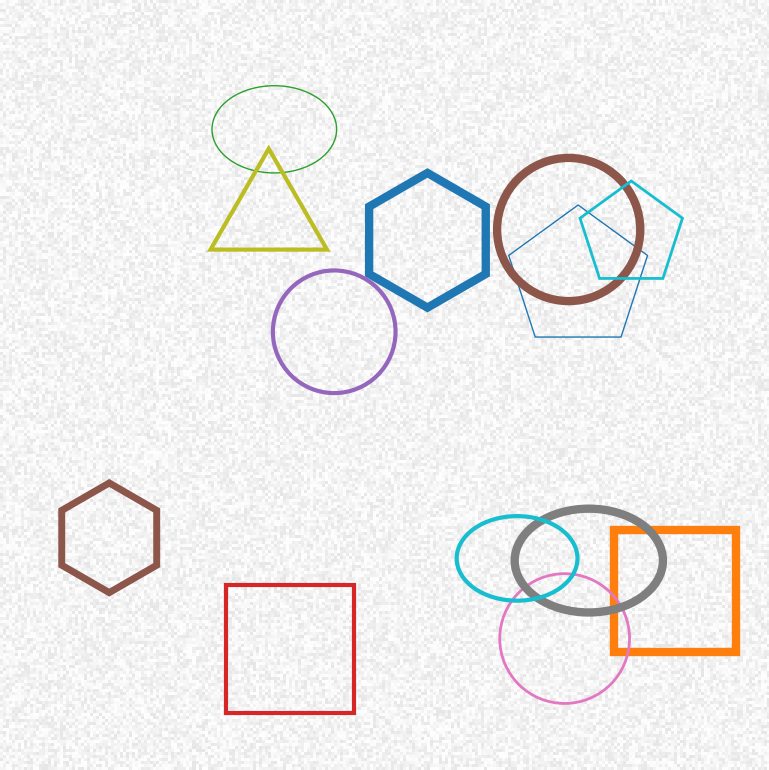[{"shape": "hexagon", "thickness": 3, "radius": 0.44, "center": [0.555, 0.688]}, {"shape": "pentagon", "thickness": 0.5, "radius": 0.47, "center": [0.751, 0.639]}, {"shape": "square", "thickness": 3, "radius": 0.4, "center": [0.877, 0.232]}, {"shape": "oval", "thickness": 0.5, "radius": 0.4, "center": [0.356, 0.832]}, {"shape": "square", "thickness": 1.5, "radius": 0.41, "center": [0.377, 0.157]}, {"shape": "circle", "thickness": 1.5, "radius": 0.4, "center": [0.434, 0.569]}, {"shape": "circle", "thickness": 3, "radius": 0.46, "center": [0.739, 0.702]}, {"shape": "hexagon", "thickness": 2.5, "radius": 0.36, "center": [0.142, 0.302]}, {"shape": "circle", "thickness": 1, "radius": 0.42, "center": [0.733, 0.171]}, {"shape": "oval", "thickness": 3, "radius": 0.48, "center": [0.765, 0.272]}, {"shape": "triangle", "thickness": 1.5, "radius": 0.44, "center": [0.349, 0.72]}, {"shape": "oval", "thickness": 1.5, "radius": 0.39, "center": [0.672, 0.275]}, {"shape": "pentagon", "thickness": 1, "radius": 0.35, "center": [0.82, 0.695]}]